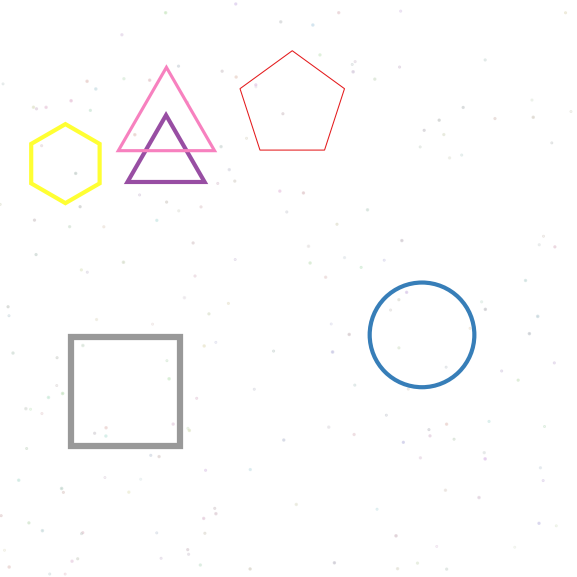[{"shape": "pentagon", "thickness": 0.5, "radius": 0.48, "center": [0.506, 0.816]}, {"shape": "circle", "thickness": 2, "radius": 0.45, "center": [0.731, 0.419]}, {"shape": "triangle", "thickness": 2, "radius": 0.39, "center": [0.288, 0.723]}, {"shape": "hexagon", "thickness": 2, "radius": 0.34, "center": [0.113, 0.716]}, {"shape": "triangle", "thickness": 1.5, "radius": 0.48, "center": [0.288, 0.786]}, {"shape": "square", "thickness": 3, "radius": 0.47, "center": [0.217, 0.321]}]